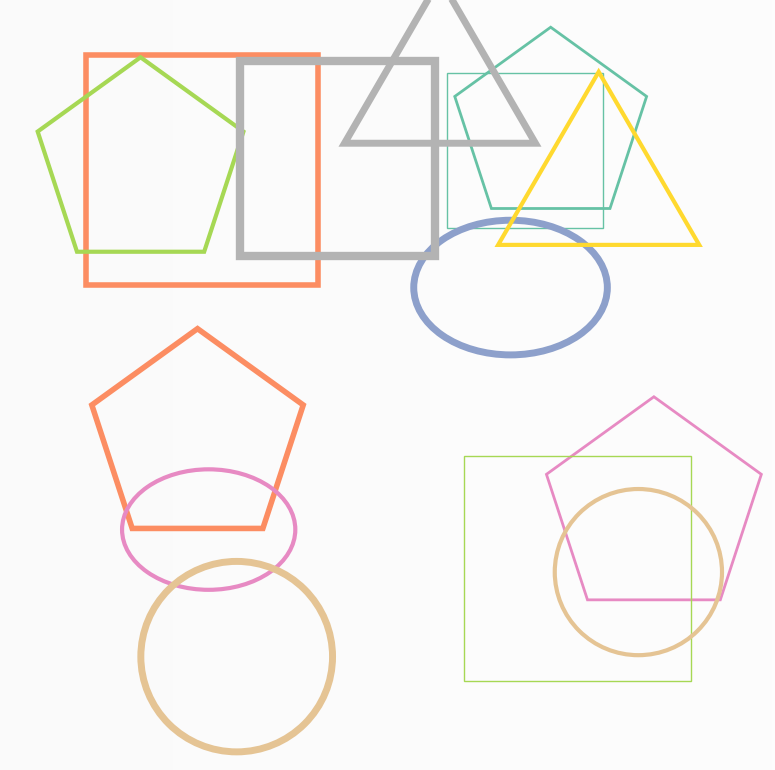[{"shape": "pentagon", "thickness": 1, "radius": 0.65, "center": [0.711, 0.835]}, {"shape": "square", "thickness": 0.5, "radius": 0.5, "center": [0.678, 0.805]}, {"shape": "square", "thickness": 2, "radius": 0.75, "center": [0.261, 0.78]}, {"shape": "pentagon", "thickness": 2, "radius": 0.72, "center": [0.255, 0.43]}, {"shape": "oval", "thickness": 2.5, "radius": 0.62, "center": [0.659, 0.627]}, {"shape": "pentagon", "thickness": 1, "radius": 0.73, "center": [0.844, 0.339]}, {"shape": "oval", "thickness": 1.5, "radius": 0.56, "center": [0.269, 0.312]}, {"shape": "square", "thickness": 0.5, "radius": 0.73, "center": [0.745, 0.262]}, {"shape": "pentagon", "thickness": 1.5, "radius": 0.7, "center": [0.181, 0.786]}, {"shape": "triangle", "thickness": 1.5, "radius": 0.75, "center": [0.772, 0.757]}, {"shape": "circle", "thickness": 1.5, "radius": 0.54, "center": [0.824, 0.257]}, {"shape": "circle", "thickness": 2.5, "radius": 0.62, "center": [0.305, 0.147]}, {"shape": "triangle", "thickness": 2.5, "radius": 0.71, "center": [0.568, 0.885]}, {"shape": "square", "thickness": 3, "radius": 0.63, "center": [0.436, 0.794]}]